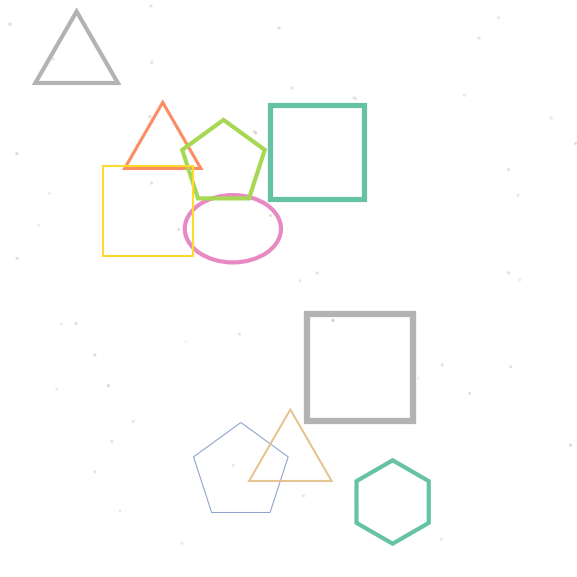[{"shape": "square", "thickness": 2.5, "radius": 0.41, "center": [0.549, 0.736]}, {"shape": "hexagon", "thickness": 2, "radius": 0.36, "center": [0.68, 0.13]}, {"shape": "triangle", "thickness": 1.5, "radius": 0.38, "center": [0.282, 0.746]}, {"shape": "pentagon", "thickness": 0.5, "radius": 0.43, "center": [0.417, 0.181]}, {"shape": "oval", "thickness": 2, "radius": 0.42, "center": [0.403, 0.603]}, {"shape": "pentagon", "thickness": 2, "radius": 0.38, "center": [0.387, 0.716]}, {"shape": "square", "thickness": 1, "radius": 0.39, "center": [0.256, 0.634]}, {"shape": "triangle", "thickness": 1, "radius": 0.41, "center": [0.503, 0.208]}, {"shape": "square", "thickness": 3, "radius": 0.46, "center": [0.624, 0.362]}, {"shape": "triangle", "thickness": 2, "radius": 0.41, "center": [0.133, 0.897]}]